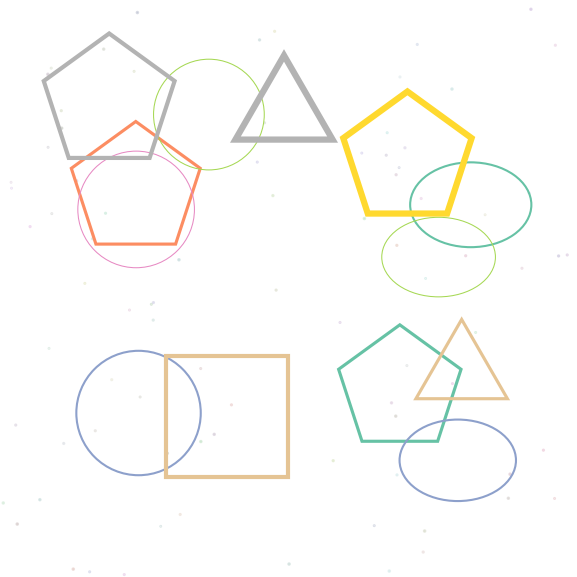[{"shape": "oval", "thickness": 1, "radius": 0.52, "center": [0.815, 0.645]}, {"shape": "pentagon", "thickness": 1.5, "radius": 0.56, "center": [0.692, 0.325]}, {"shape": "pentagon", "thickness": 1.5, "radius": 0.59, "center": [0.235, 0.671]}, {"shape": "oval", "thickness": 1, "radius": 0.5, "center": [0.793, 0.202]}, {"shape": "circle", "thickness": 1, "radius": 0.54, "center": [0.24, 0.284]}, {"shape": "circle", "thickness": 0.5, "radius": 0.5, "center": [0.236, 0.636]}, {"shape": "oval", "thickness": 0.5, "radius": 0.49, "center": [0.759, 0.554]}, {"shape": "circle", "thickness": 0.5, "radius": 0.48, "center": [0.362, 0.801]}, {"shape": "pentagon", "thickness": 3, "radius": 0.58, "center": [0.706, 0.724]}, {"shape": "triangle", "thickness": 1.5, "radius": 0.46, "center": [0.799, 0.354]}, {"shape": "square", "thickness": 2, "radius": 0.53, "center": [0.393, 0.278]}, {"shape": "triangle", "thickness": 3, "radius": 0.49, "center": [0.492, 0.806]}, {"shape": "pentagon", "thickness": 2, "radius": 0.6, "center": [0.189, 0.822]}]